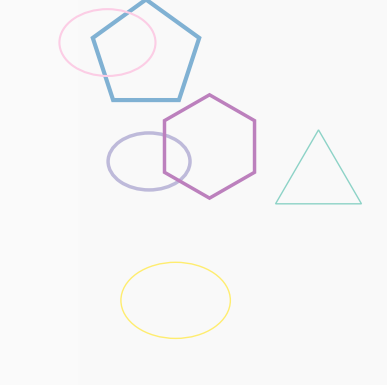[{"shape": "triangle", "thickness": 1, "radius": 0.64, "center": [0.822, 0.535]}, {"shape": "oval", "thickness": 2.5, "radius": 0.53, "center": [0.385, 0.581]}, {"shape": "pentagon", "thickness": 3, "radius": 0.72, "center": [0.377, 0.857]}, {"shape": "oval", "thickness": 1.5, "radius": 0.62, "center": [0.277, 0.889]}, {"shape": "hexagon", "thickness": 2.5, "radius": 0.67, "center": [0.541, 0.62]}, {"shape": "oval", "thickness": 1, "radius": 0.71, "center": [0.453, 0.22]}]